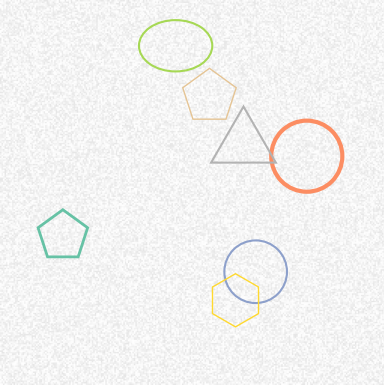[{"shape": "pentagon", "thickness": 2, "radius": 0.34, "center": [0.163, 0.388]}, {"shape": "circle", "thickness": 3, "radius": 0.46, "center": [0.797, 0.594]}, {"shape": "circle", "thickness": 1.5, "radius": 0.41, "center": [0.664, 0.294]}, {"shape": "oval", "thickness": 1.5, "radius": 0.48, "center": [0.456, 0.881]}, {"shape": "hexagon", "thickness": 1, "radius": 0.35, "center": [0.612, 0.22]}, {"shape": "pentagon", "thickness": 1, "radius": 0.37, "center": [0.544, 0.75]}, {"shape": "triangle", "thickness": 1.5, "radius": 0.49, "center": [0.632, 0.626]}]